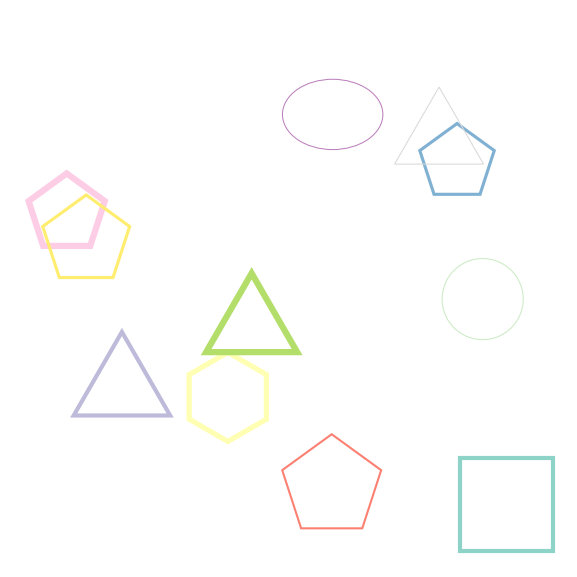[{"shape": "square", "thickness": 2, "radius": 0.4, "center": [0.877, 0.126]}, {"shape": "hexagon", "thickness": 2.5, "radius": 0.39, "center": [0.394, 0.312]}, {"shape": "triangle", "thickness": 2, "radius": 0.48, "center": [0.211, 0.328]}, {"shape": "pentagon", "thickness": 1, "radius": 0.45, "center": [0.574, 0.157]}, {"shape": "pentagon", "thickness": 1.5, "radius": 0.34, "center": [0.791, 0.717]}, {"shape": "triangle", "thickness": 3, "radius": 0.45, "center": [0.436, 0.435]}, {"shape": "pentagon", "thickness": 3, "radius": 0.35, "center": [0.115, 0.629]}, {"shape": "triangle", "thickness": 0.5, "radius": 0.44, "center": [0.76, 0.759]}, {"shape": "oval", "thickness": 0.5, "radius": 0.43, "center": [0.576, 0.801]}, {"shape": "circle", "thickness": 0.5, "radius": 0.35, "center": [0.836, 0.481]}, {"shape": "pentagon", "thickness": 1.5, "radius": 0.4, "center": [0.149, 0.583]}]